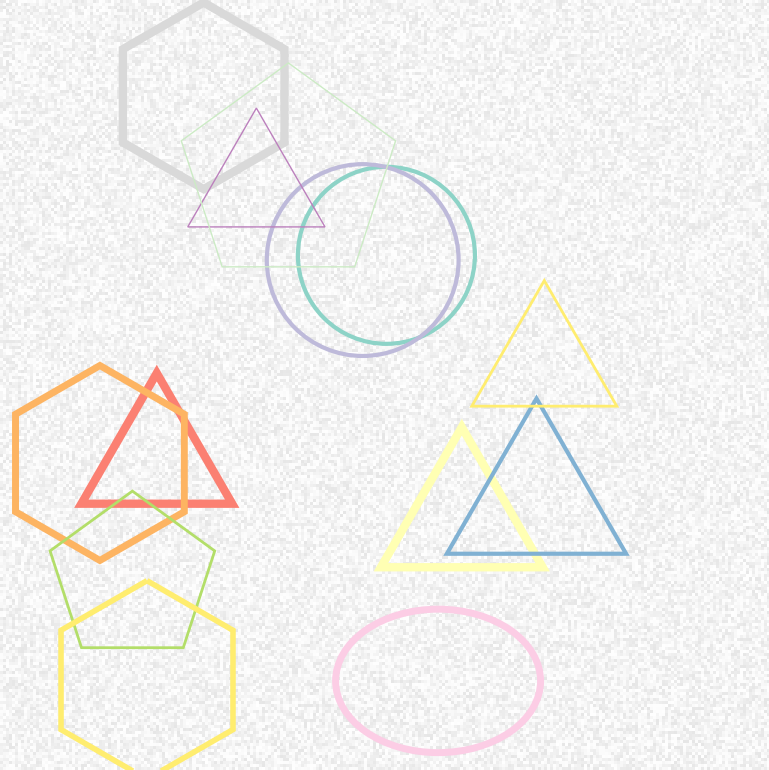[{"shape": "circle", "thickness": 1.5, "radius": 0.57, "center": [0.502, 0.668]}, {"shape": "triangle", "thickness": 3, "radius": 0.61, "center": [0.6, 0.324]}, {"shape": "circle", "thickness": 1.5, "radius": 0.62, "center": [0.471, 0.662]}, {"shape": "triangle", "thickness": 3, "radius": 0.57, "center": [0.204, 0.402]}, {"shape": "triangle", "thickness": 1.5, "radius": 0.67, "center": [0.697, 0.348]}, {"shape": "hexagon", "thickness": 2.5, "radius": 0.63, "center": [0.13, 0.399]}, {"shape": "pentagon", "thickness": 1, "radius": 0.56, "center": [0.172, 0.25]}, {"shape": "oval", "thickness": 2.5, "radius": 0.67, "center": [0.569, 0.116]}, {"shape": "hexagon", "thickness": 3, "radius": 0.61, "center": [0.265, 0.876]}, {"shape": "triangle", "thickness": 0.5, "radius": 0.51, "center": [0.333, 0.757]}, {"shape": "pentagon", "thickness": 0.5, "radius": 0.73, "center": [0.375, 0.772]}, {"shape": "triangle", "thickness": 1, "radius": 0.54, "center": [0.707, 0.527]}, {"shape": "hexagon", "thickness": 2, "radius": 0.64, "center": [0.191, 0.117]}]